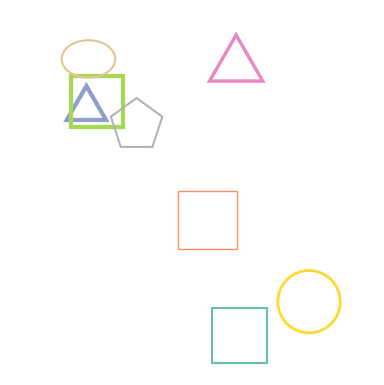[{"shape": "square", "thickness": 1.5, "radius": 0.36, "center": [0.621, 0.129]}, {"shape": "square", "thickness": 1, "radius": 0.38, "center": [0.539, 0.428]}, {"shape": "triangle", "thickness": 3, "radius": 0.29, "center": [0.224, 0.718]}, {"shape": "triangle", "thickness": 2.5, "radius": 0.4, "center": [0.613, 0.829]}, {"shape": "square", "thickness": 3, "radius": 0.33, "center": [0.252, 0.737]}, {"shape": "circle", "thickness": 2, "radius": 0.4, "center": [0.803, 0.216]}, {"shape": "oval", "thickness": 1.5, "radius": 0.35, "center": [0.23, 0.847]}, {"shape": "pentagon", "thickness": 1.5, "radius": 0.35, "center": [0.355, 0.675]}]